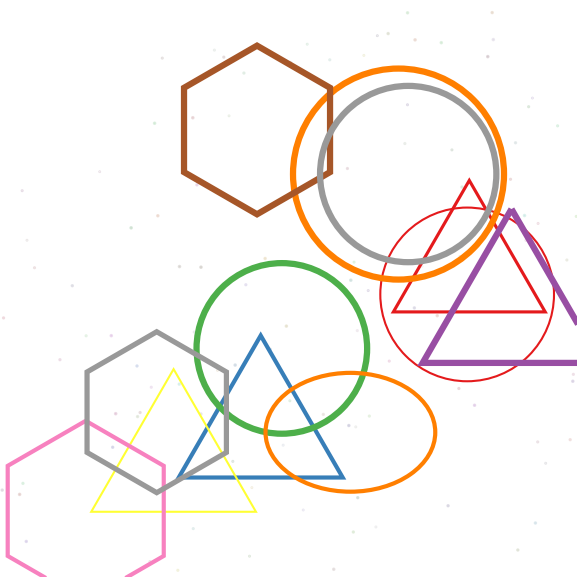[{"shape": "circle", "thickness": 1, "radius": 0.75, "center": [0.809, 0.489]}, {"shape": "triangle", "thickness": 1.5, "radius": 0.76, "center": [0.813, 0.535]}, {"shape": "triangle", "thickness": 2, "radius": 0.82, "center": [0.451, 0.254]}, {"shape": "circle", "thickness": 3, "radius": 0.74, "center": [0.488, 0.396]}, {"shape": "triangle", "thickness": 3, "radius": 0.89, "center": [0.886, 0.46]}, {"shape": "circle", "thickness": 3, "radius": 0.91, "center": [0.69, 0.698]}, {"shape": "oval", "thickness": 2, "radius": 0.73, "center": [0.607, 0.251]}, {"shape": "triangle", "thickness": 1, "radius": 0.82, "center": [0.301, 0.195]}, {"shape": "hexagon", "thickness": 3, "radius": 0.73, "center": [0.445, 0.774]}, {"shape": "hexagon", "thickness": 2, "radius": 0.78, "center": [0.148, 0.114]}, {"shape": "hexagon", "thickness": 2.5, "radius": 0.7, "center": [0.271, 0.285]}, {"shape": "circle", "thickness": 3, "radius": 0.76, "center": [0.707, 0.698]}]